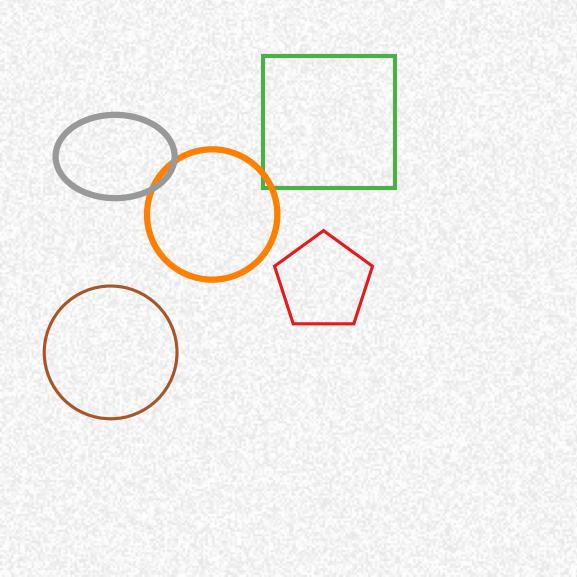[{"shape": "pentagon", "thickness": 1.5, "radius": 0.45, "center": [0.56, 0.511]}, {"shape": "square", "thickness": 2, "radius": 0.57, "center": [0.569, 0.788]}, {"shape": "circle", "thickness": 3, "radius": 0.56, "center": [0.367, 0.628]}, {"shape": "circle", "thickness": 1.5, "radius": 0.57, "center": [0.192, 0.389]}, {"shape": "oval", "thickness": 3, "radius": 0.52, "center": [0.199, 0.728]}]